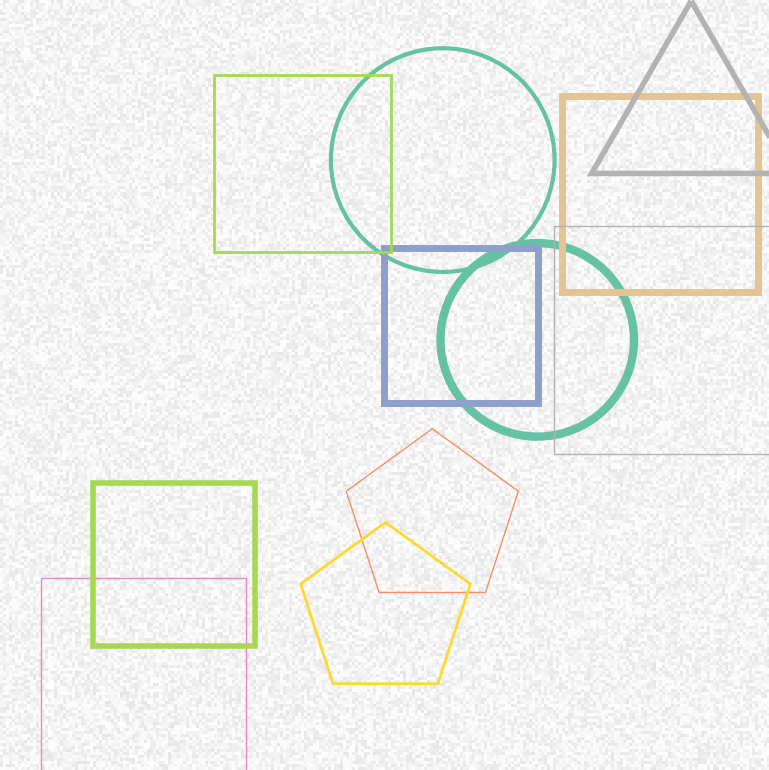[{"shape": "circle", "thickness": 1.5, "radius": 0.73, "center": [0.575, 0.792]}, {"shape": "circle", "thickness": 3, "radius": 0.63, "center": [0.698, 0.559]}, {"shape": "pentagon", "thickness": 0.5, "radius": 0.59, "center": [0.561, 0.326]}, {"shape": "square", "thickness": 2.5, "radius": 0.5, "center": [0.599, 0.577]}, {"shape": "square", "thickness": 0.5, "radius": 0.66, "center": [0.187, 0.116]}, {"shape": "square", "thickness": 1, "radius": 0.57, "center": [0.393, 0.788]}, {"shape": "square", "thickness": 2, "radius": 0.53, "center": [0.226, 0.267]}, {"shape": "pentagon", "thickness": 1, "radius": 0.58, "center": [0.501, 0.206]}, {"shape": "square", "thickness": 2.5, "radius": 0.64, "center": [0.857, 0.748]}, {"shape": "square", "thickness": 0.5, "radius": 0.74, "center": [0.868, 0.559]}, {"shape": "triangle", "thickness": 2, "radius": 0.75, "center": [0.898, 0.849]}]